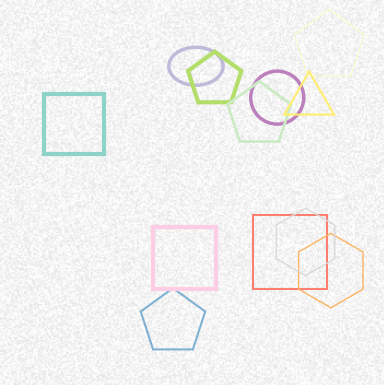[{"shape": "square", "thickness": 3, "radius": 0.39, "center": [0.191, 0.677]}, {"shape": "pentagon", "thickness": 0.5, "radius": 0.48, "center": [0.855, 0.88]}, {"shape": "oval", "thickness": 2.5, "radius": 0.35, "center": [0.509, 0.828]}, {"shape": "square", "thickness": 1.5, "radius": 0.48, "center": [0.753, 0.345]}, {"shape": "pentagon", "thickness": 1.5, "radius": 0.44, "center": [0.449, 0.164]}, {"shape": "hexagon", "thickness": 1, "radius": 0.48, "center": [0.859, 0.297]}, {"shape": "pentagon", "thickness": 3, "radius": 0.36, "center": [0.558, 0.793]}, {"shape": "square", "thickness": 3, "radius": 0.41, "center": [0.48, 0.33]}, {"shape": "hexagon", "thickness": 1, "radius": 0.44, "center": [0.794, 0.372]}, {"shape": "circle", "thickness": 2.5, "radius": 0.34, "center": [0.72, 0.746]}, {"shape": "pentagon", "thickness": 2, "radius": 0.43, "center": [0.674, 0.702]}, {"shape": "triangle", "thickness": 1.5, "radius": 0.37, "center": [0.803, 0.74]}]